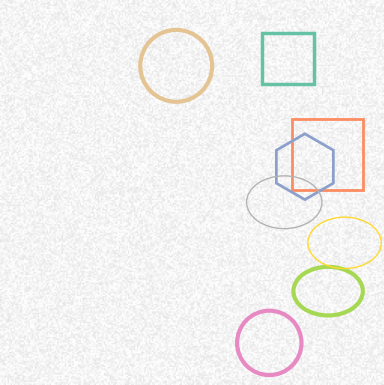[{"shape": "square", "thickness": 2.5, "radius": 0.34, "center": [0.749, 0.848]}, {"shape": "square", "thickness": 2, "radius": 0.46, "center": [0.851, 0.598]}, {"shape": "hexagon", "thickness": 2, "radius": 0.43, "center": [0.792, 0.567]}, {"shape": "circle", "thickness": 3, "radius": 0.42, "center": [0.699, 0.109]}, {"shape": "oval", "thickness": 3, "radius": 0.45, "center": [0.852, 0.244]}, {"shape": "oval", "thickness": 1, "radius": 0.48, "center": [0.895, 0.369]}, {"shape": "circle", "thickness": 3, "radius": 0.47, "center": [0.458, 0.829]}, {"shape": "oval", "thickness": 1, "radius": 0.49, "center": [0.738, 0.475]}]